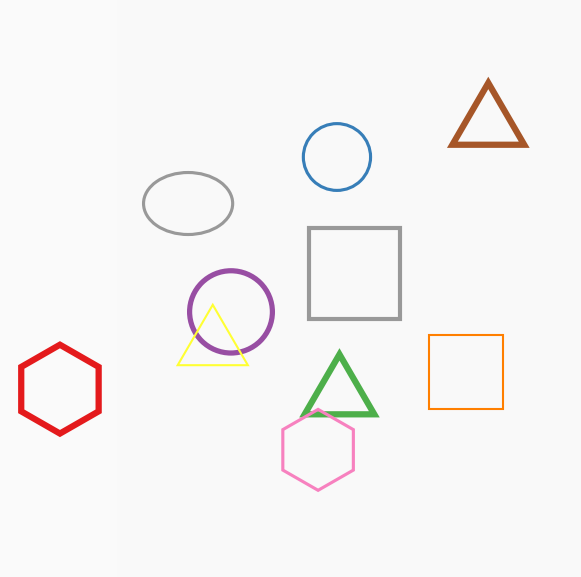[{"shape": "hexagon", "thickness": 3, "radius": 0.38, "center": [0.103, 0.325]}, {"shape": "circle", "thickness": 1.5, "radius": 0.29, "center": [0.58, 0.727]}, {"shape": "triangle", "thickness": 3, "radius": 0.35, "center": [0.584, 0.316]}, {"shape": "circle", "thickness": 2.5, "radius": 0.36, "center": [0.397, 0.459]}, {"shape": "square", "thickness": 1, "radius": 0.32, "center": [0.803, 0.355]}, {"shape": "triangle", "thickness": 1, "radius": 0.35, "center": [0.366, 0.402]}, {"shape": "triangle", "thickness": 3, "radius": 0.36, "center": [0.84, 0.784]}, {"shape": "hexagon", "thickness": 1.5, "radius": 0.35, "center": [0.547, 0.22]}, {"shape": "oval", "thickness": 1.5, "radius": 0.38, "center": [0.324, 0.647]}, {"shape": "square", "thickness": 2, "radius": 0.39, "center": [0.61, 0.526]}]